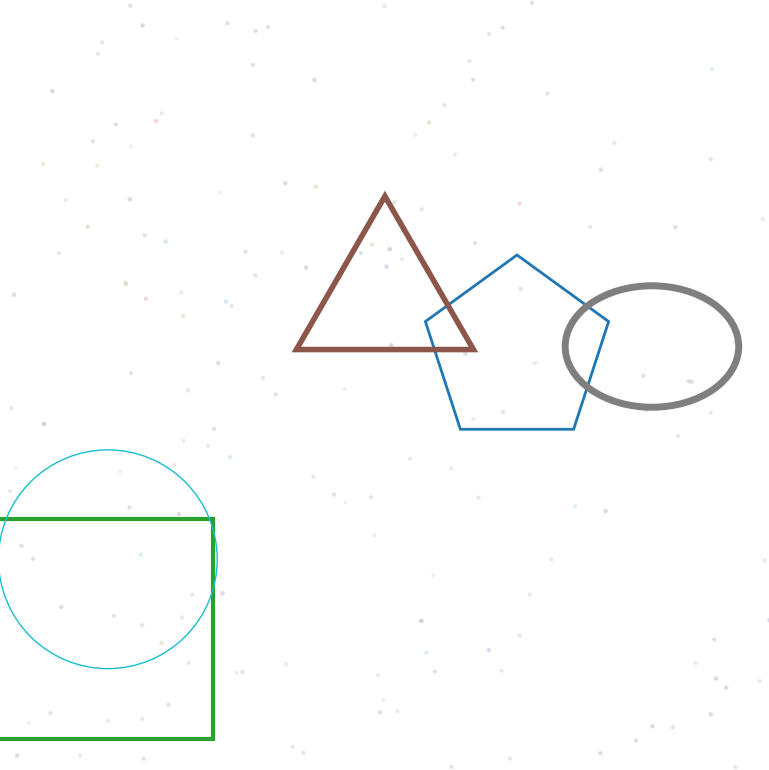[{"shape": "pentagon", "thickness": 1, "radius": 0.63, "center": [0.671, 0.544]}, {"shape": "square", "thickness": 1.5, "radius": 0.71, "center": [0.134, 0.183]}, {"shape": "triangle", "thickness": 2, "radius": 0.66, "center": [0.5, 0.612]}, {"shape": "oval", "thickness": 2.5, "radius": 0.56, "center": [0.847, 0.55]}, {"shape": "circle", "thickness": 0.5, "radius": 0.71, "center": [0.14, 0.274]}]